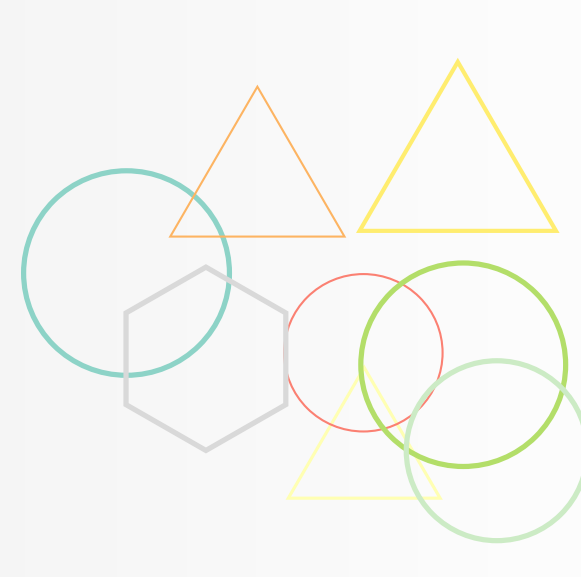[{"shape": "circle", "thickness": 2.5, "radius": 0.89, "center": [0.218, 0.526]}, {"shape": "triangle", "thickness": 1.5, "radius": 0.75, "center": [0.627, 0.212]}, {"shape": "circle", "thickness": 1, "radius": 0.68, "center": [0.625, 0.388]}, {"shape": "triangle", "thickness": 1, "radius": 0.87, "center": [0.443, 0.676]}, {"shape": "circle", "thickness": 2.5, "radius": 0.88, "center": [0.797, 0.368]}, {"shape": "hexagon", "thickness": 2.5, "radius": 0.79, "center": [0.354, 0.378]}, {"shape": "circle", "thickness": 2.5, "radius": 0.78, "center": [0.855, 0.219]}, {"shape": "triangle", "thickness": 2, "radius": 0.98, "center": [0.788, 0.697]}]